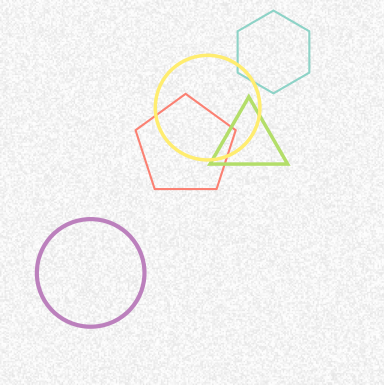[{"shape": "hexagon", "thickness": 1.5, "radius": 0.54, "center": [0.71, 0.865]}, {"shape": "pentagon", "thickness": 1.5, "radius": 0.68, "center": [0.482, 0.62]}, {"shape": "triangle", "thickness": 2.5, "radius": 0.58, "center": [0.646, 0.632]}, {"shape": "circle", "thickness": 3, "radius": 0.7, "center": [0.235, 0.291]}, {"shape": "circle", "thickness": 2.5, "radius": 0.68, "center": [0.539, 0.72]}]